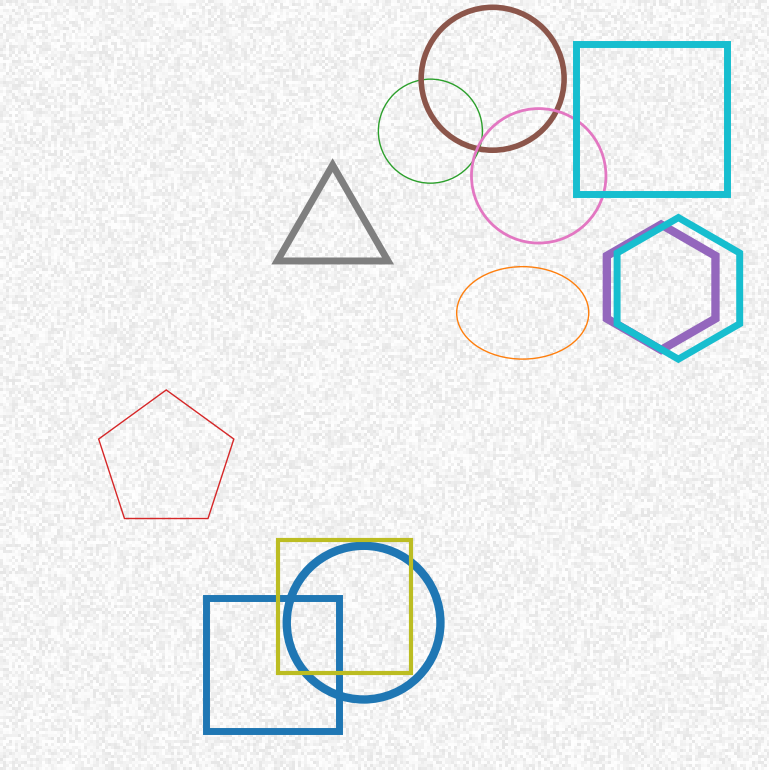[{"shape": "circle", "thickness": 3, "radius": 0.5, "center": [0.472, 0.191]}, {"shape": "square", "thickness": 2.5, "radius": 0.43, "center": [0.354, 0.137]}, {"shape": "oval", "thickness": 0.5, "radius": 0.43, "center": [0.679, 0.594]}, {"shape": "circle", "thickness": 0.5, "radius": 0.34, "center": [0.559, 0.83]}, {"shape": "pentagon", "thickness": 0.5, "radius": 0.46, "center": [0.216, 0.401]}, {"shape": "hexagon", "thickness": 3, "radius": 0.41, "center": [0.859, 0.627]}, {"shape": "circle", "thickness": 2, "radius": 0.46, "center": [0.64, 0.898]}, {"shape": "circle", "thickness": 1, "radius": 0.44, "center": [0.7, 0.772]}, {"shape": "triangle", "thickness": 2.5, "radius": 0.41, "center": [0.432, 0.703]}, {"shape": "square", "thickness": 1.5, "radius": 0.43, "center": [0.448, 0.213]}, {"shape": "square", "thickness": 2.5, "radius": 0.49, "center": [0.846, 0.845]}, {"shape": "hexagon", "thickness": 2.5, "radius": 0.46, "center": [0.881, 0.625]}]